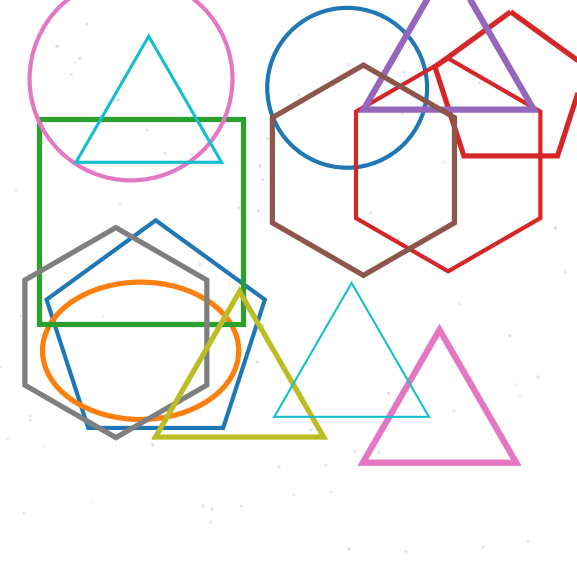[{"shape": "pentagon", "thickness": 2, "radius": 0.99, "center": [0.27, 0.419]}, {"shape": "circle", "thickness": 2, "radius": 0.69, "center": [0.601, 0.847]}, {"shape": "oval", "thickness": 2.5, "radius": 0.85, "center": [0.243, 0.392]}, {"shape": "square", "thickness": 2.5, "radius": 0.89, "center": [0.244, 0.616]}, {"shape": "hexagon", "thickness": 2, "radius": 0.92, "center": [0.776, 0.714]}, {"shape": "pentagon", "thickness": 2.5, "radius": 0.69, "center": [0.884, 0.841]}, {"shape": "triangle", "thickness": 3, "radius": 0.85, "center": [0.777, 0.894]}, {"shape": "hexagon", "thickness": 2.5, "radius": 0.91, "center": [0.629, 0.704]}, {"shape": "triangle", "thickness": 3, "radius": 0.77, "center": [0.761, 0.275]}, {"shape": "circle", "thickness": 2, "radius": 0.88, "center": [0.227, 0.862]}, {"shape": "hexagon", "thickness": 2.5, "radius": 0.91, "center": [0.201, 0.423]}, {"shape": "triangle", "thickness": 2.5, "radius": 0.84, "center": [0.415, 0.326]}, {"shape": "triangle", "thickness": 1, "radius": 0.77, "center": [0.609, 0.355]}, {"shape": "triangle", "thickness": 1.5, "radius": 0.73, "center": [0.258, 0.791]}]